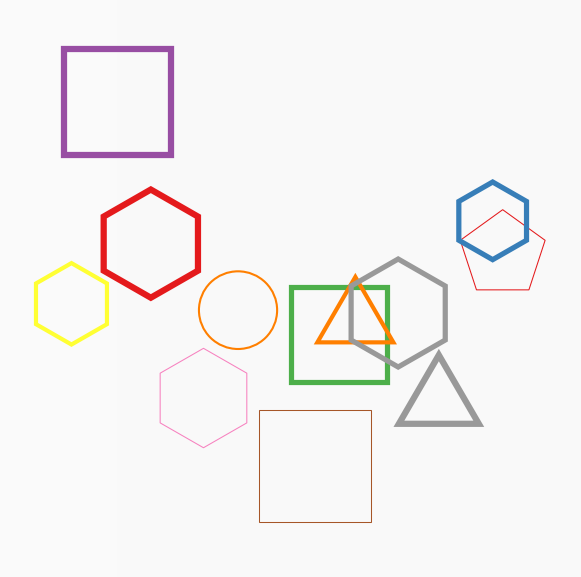[{"shape": "pentagon", "thickness": 0.5, "radius": 0.38, "center": [0.865, 0.559]}, {"shape": "hexagon", "thickness": 3, "radius": 0.47, "center": [0.259, 0.577]}, {"shape": "hexagon", "thickness": 2.5, "radius": 0.34, "center": [0.848, 0.617]}, {"shape": "square", "thickness": 2.5, "radius": 0.41, "center": [0.583, 0.42]}, {"shape": "square", "thickness": 3, "radius": 0.46, "center": [0.202, 0.822]}, {"shape": "circle", "thickness": 1, "radius": 0.34, "center": [0.41, 0.462]}, {"shape": "triangle", "thickness": 2, "radius": 0.38, "center": [0.611, 0.444]}, {"shape": "hexagon", "thickness": 2, "radius": 0.35, "center": [0.123, 0.473]}, {"shape": "square", "thickness": 0.5, "radius": 0.48, "center": [0.542, 0.193]}, {"shape": "hexagon", "thickness": 0.5, "radius": 0.43, "center": [0.35, 0.31]}, {"shape": "hexagon", "thickness": 2.5, "radius": 0.47, "center": [0.685, 0.457]}, {"shape": "triangle", "thickness": 3, "radius": 0.4, "center": [0.755, 0.305]}]